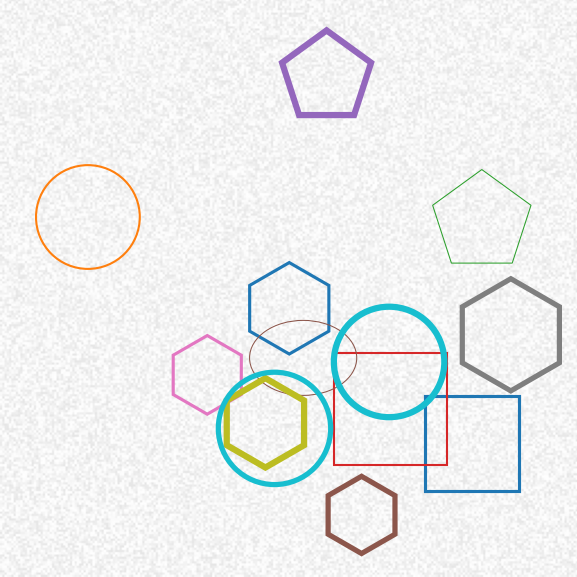[{"shape": "hexagon", "thickness": 1.5, "radius": 0.4, "center": [0.501, 0.465]}, {"shape": "square", "thickness": 1.5, "radius": 0.41, "center": [0.818, 0.231]}, {"shape": "circle", "thickness": 1, "radius": 0.45, "center": [0.152, 0.623]}, {"shape": "pentagon", "thickness": 0.5, "radius": 0.45, "center": [0.834, 0.616]}, {"shape": "square", "thickness": 1, "radius": 0.49, "center": [0.676, 0.291]}, {"shape": "pentagon", "thickness": 3, "radius": 0.41, "center": [0.566, 0.865]}, {"shape": "hexagon", "thickness": 2.5, "radius": 0.33, "center": [0.626, 0.108]}, {"shape": "oval", "thickness": 0.5, "radius": 0.46, "center": [0.525, 0.379]}, {"shape": "hexagon", "thickness": 1.5, "radius": 0.34, "center": [0.359, 0.35]}, {"shape": "hexagon", "thickness": 2.5, "radius": 0.49, "center": [0.885, 0.419]}, {"shape": "hexagon", "thickness": 3, "radius": 0.39, "center": [0.46, 0.267]}, {"shape": "circle", "thickness": 3, "radius": 0.48, "center": [0.674, 0.372]}, {"shape": "circle", "thickness": 2.5, "radius": 0.49, "center": [0.475, 0.257]}]